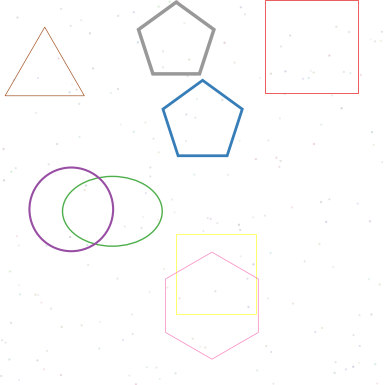[{"shape": "square", "thickness": 0.5, "radius": 0.6, "center": [0.808, 0.879]}, {"shape": "pentagon", "thickness": 2, "radius": 0.54, "center": [0.526, 0.683]}, {"shape": "oval", "thickness": 1, "radius": 0.65, "center": [0.292, 0.451]}, {"shape": "circle", "thickness": 1.5, "radius": 0.54, "center": [0.185, 0.456]}, {"shape": "square", "thickness": 0.5, "radius": 0.52, "center": [0.562, 0.288]}, {"shape": "triangle", "thickness": 0.5, "radius": 0.59, "center": [0.116, 0.811]}, {"shape": "hexagon", "thickness": 0.5, "radius": 0.7, "center": [0.551, 0.206]}, {"shape": "pentagon", "thickness": 2.5, "radius": 0.51, "center": [0.458, 0.891]}]